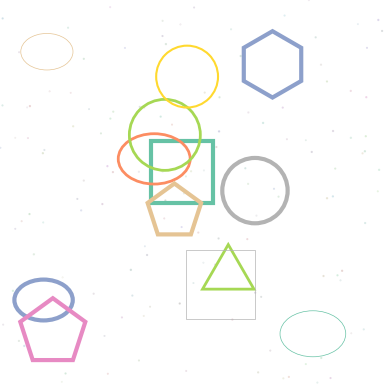[{"shape": "oval", "thickness": 0.5, "radius": 0.43, "center": [0.813, 0.133]}, {"shape": "square", "thickness": 3, "radius": 0.4, "center": [0.474, 0.553]}, {"shape": "oval", "thickness": 2, "radius": 0.47, "center": [0.401, 0.587]}, {"shape": "hexagon", "thickness": 3, "radius": 0.43, "center": [0.708, 0.833]}, {"shape": "oval", "thickness": 3, "radius": 0.38, "center": [0.113, 0.221]}, {"shape": "pentagon", "thickness": 3, "radius": 0.44, "center": [0.137, 0.137]}, {"shape": "circle", "thickness": 2, "radius": 0.46, "center": [0.428, 0.65]}, {"shape": "triangle", "thickness": 2, "radius": 0.39, "center": [0.593, 0.288]}, {"shape": "circle", "thickness": 1.5, "radius": 0.4, "center": [0.486, 0.801]}, {"shape": "oval", "thickness": 0.5, "radius": 0.34, "center": [0.122, 0.866]}, {"shape": "pentagon", "thickness": 3, "radius": 0.37, "center": [0.453, 0.45]}, {"shape": "square", "thickness": 0.5, "radius": 0.45, "center": [0.573, 0.261]}, {"shape": "circle", "thickness": 3, "radius": 0.42, "center": [0.662, 0.505]}]